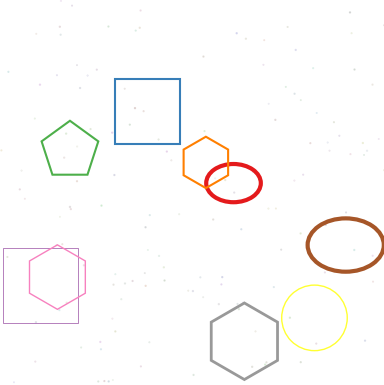[{"shape": "oval", "thickness": 3, "radius": 0.35, "center": [0.607, 0.524]}, {"shape": "square", "thickness": 1.5, "radius": 0.43, "center": [0.383, 0.711]}, {"shape": "pentagon", "thickness": 1.5, "radius": 0.39, "center": [0.182, 0.609]}, {"shape": "square", "thickness": 0.5, "radius": 0.49, "center": [0.105, 0.257]}, {"shape": "hexagon", "thickness": 1.5, "radius": 0.33, "center": [0.535, 0.578]}, {"shape": "circle", "thickness": 1, "radius": 0.43, "center": [0.817, 0.174]}, {"shape": "oval", "thickness": 3, "radius": 0.49, "center": [0.898, 0.364]}, {"shape": "hexagon", "thickness": 1, "radius": 0.42, "center": [0.149, 0.28]}, {"shape": "hexagon", "thickness": 2, "radius": 0.5, "center": [0.635, 0.114]}]